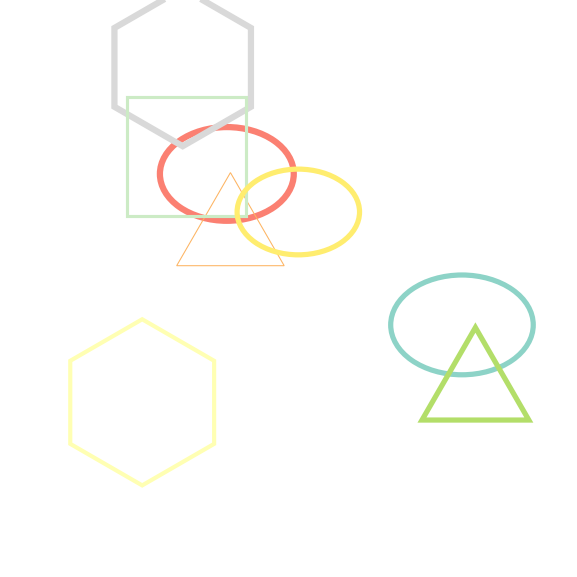[{"shape": "oval", "thickness": 2.5, "radius": 0.62, "center": [0.8, 0.437]}, {"shape": "hexagon", "thickness": 2, "radius": 0.72, "center": [0.246, 0.302]}, {"shape": "oval", "thickness": 3, "radius": 0.58, "center": [0.393, 0.698]}, {"shape": "triangle", "thickness": 0.5, "radius": 0.54, "center": [0.399, 0.593]}, {"shape": "triangle", "thickness": 2.5, "radius": 0.53, "center": [0.823, 0.325]}, {"shape": "hexagon", "thickness": 3, "radius": 0.68, "center": [0.316, 0.882]}, {"shape": "square", "thickness": 1.5, "radius": 0.52, "center": [0.323, 0.728]}, {"shape": "oval", "thickness": 2.5, "radius": 0.53, "center": [0.517, 0.632]}]